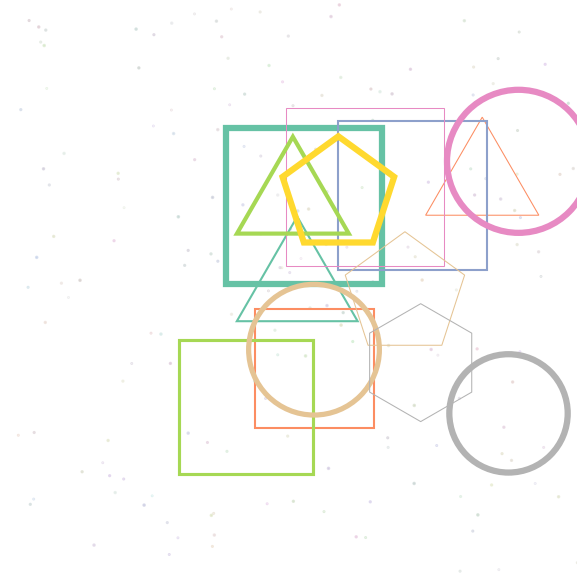[{"shape": "square", "thickness": 3, "radius": 0.68, "center": [0.526, 0.643]}, {"shape": "triangle", "thickness": 1, "radius": 0.6, "center": [0.515, 0.503]}, {"shape": "square", "thickness": 1, "radius": 0.52, "center": [0.545, 0.361]}, {"shape": "triangle", "thickness": 0.5, "radius": 0.57, "center": [0.835, 0.683]}, {"shape": "square", "thickness": 1, "radius": 0.64, "center": [0.715, 0.66]}, {"shape": "square", "thickness": 0.5, "radius": 0.68, "center": [0.632, 0.675]}, {"shape": "circle", "thickness": 3, "radius": 0.62, "center": [0.898, 0.72]}, {"shape": "triangle", "thickness": 2, "radius": 0.56, "center": [0.507, 0.651]}, {"shape": "square", "thickness": 1.5, "radius": 0.58, "center": [0.427, 0.295]}, {"shape": "pentagon", "thickness": 3, "radius": 0.51, "center": [0.586, 0.661]}, {"shape": "circle", "thickness": 2.5, "radius": 0.57, "center": [0.544, 0.394]}, {"shape": "pentagon", "thickness": 0.5, "radius": 0.54, "center": [0.701, 0.489]}, {"shape": "circle", "thickness": 3, "radius": 0.51, "center": [0.881, 0.283]}, {"shape": "hexagon", "thickness": 0.5, "radius": 0.51, "center": [0.728, 0.371]}]